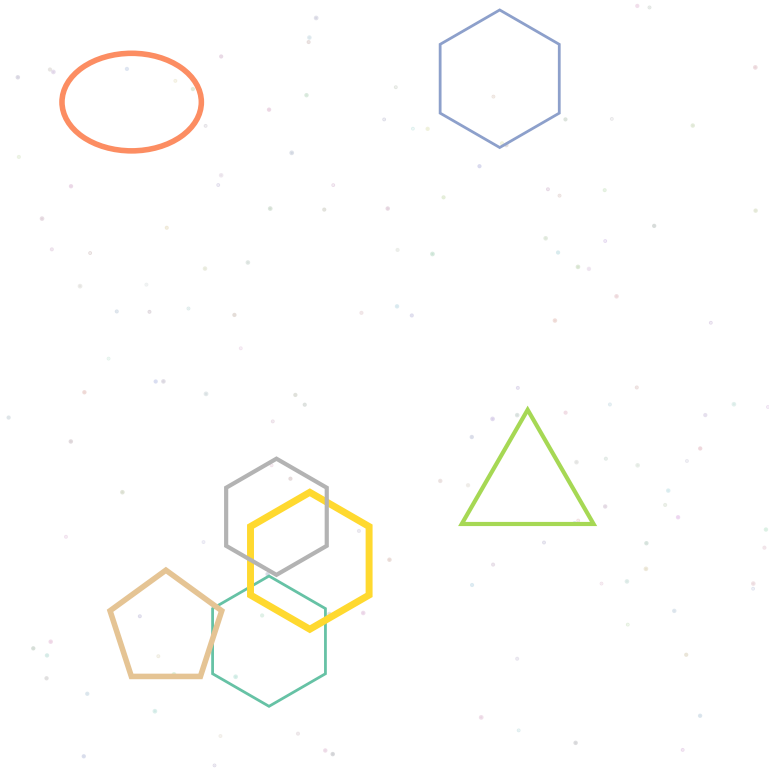[{"shape": "hexagon", "thickness": 1, "radius": 0.42, "center": [0.349, 0.167]}, {"shape": "oval", "thickness": 2, "radius": 0.45, "center": [0.171, 0.867]}, {"shape": "hexagon", "thickness": 1, "radius": 0.45, "center": [0.649, 0.898]}, {"shape": "triangle", "thickness": 1.5, "radius": 0.49, "center": [0.685, 0.369]}, {"shape": "hexagon", "thickness": 2.5, "radius": 0.44, "center": [0.402, 0.272]}, {"shape": "pentagon", "thickness": 2, "radius": 0.38, "center": [0.215, 0.183]}, {"shape": "hexagon", "thickness": 1.5, "radius": 0.38, "center": [0.359, 0.329]}]